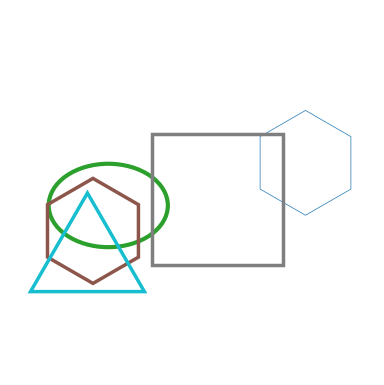[{"shape": "hexagon", "thickness": 0.5, "radius": 0.68, "center": [0.794, 0.577]}, {"shape": "oval", "thickness": 3, "radius": 0.77, "center": [0.281, 0.466]}, {"shape": "hexagon", "thickness": 2.5, "radius": 0.68, "center": [0.241, 0.4]}, {"shape": "square", "thickness": 2.5, "radius": 0.85, "center": [0.565, 0.481]}, {"shape": "triangle", "thickness": 2.5, "radius": 0.85, "center": [0.227, 0.328]}]